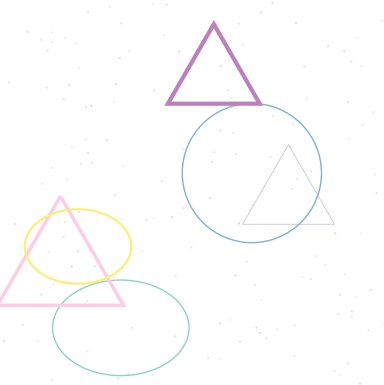[{"shape": "oval", "thickness": 1, "radius": 0.89, "center": [0.314, 0.149]}, {"shape": "triangle", "thickness": 0.5, "radius": 0.69, "center": [0.749, 0.487]}, {"shape": "circle", "thickness": 1, "radius": 0.9, "center": [0.654, 0.551]}, {"shape": "triangle", "thickness": 2.5, "radius": 0.94, "center": [0.157, 0.301]}, {"shape": "triangle", "thickness": 3, "radius": 0.69, "center": [0.555, 0.8]}, {"shape": "oval", "thickness": 1.5, "radius": 0.69, "center": [0.203, 0.36]}]